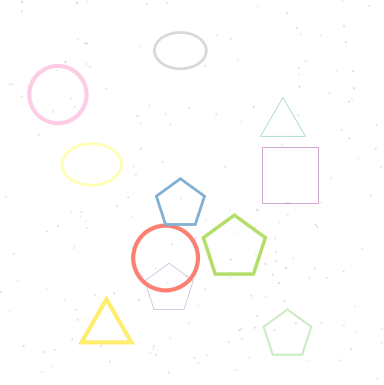[{"shape": "triangle", "thickness": 0.5, "radius": 0.34, "center": [0.735, 0.68]}, {"shape": "oval", "thickness": 2, "radius": 0.38, "center": [0.238, 0.573]}, {"shape": "pentagon", "thickness": 0.5, "radius": 0.33, "center": [0.439, 0.25]}, {"shape": "circle", "thickness": 3, "radius": 0.42, "center": [0.43, 0.33]}, {"shape": "pentagon", "thickness": 2, "radius": 0.33, "center": [0.469, 0.47]}, {"shape": "pentagon", "thickness": 2.5, "radius": 0.42, "center": [0.609, 0.357]}, {"shape": "circle", "thickness": 3, "radius": 0.37, "center": [0.15, 0.754]}, {"shape": "oval", "thickness": 2, "radius": 0.34, "center": [0.469, 0.869]}, {"shape": "square", "thickness": 0.5, "radius": 0.36, "center": [0.754, 0.545]}, {"shape": "pentagon", "thickness": 1.5, "radius": 0.32, "center": [0.747, 0.131]}, {"shape": "triangle", "thickness": 3, "radius": 0.37, "center": [0.277, 0.148]}]